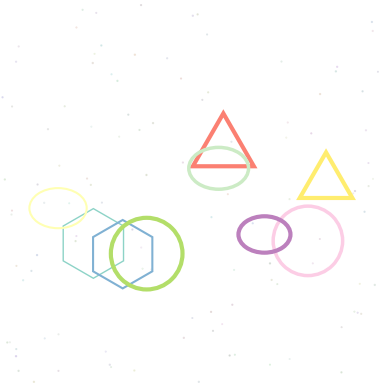[{"shape": "hexagon", "thickness": 1, "radius": 0.45, "center": [0.243, 0.368]}, {"shape": "oval", "thickness": 1.5, "radius": 0.37, "center": [0.151, 0.459]}, {"shape": "triangle", "thickness": 3, "radius": 0.46, "center": [0.58, 0.614]}, {"shape": "hexagon", "thickness": 1.5, "radius": 0.44, "center": [0.319, 0.34]}, {"shape": "circle", "thickness": 3, "radius": 0.47, "center": [0.381, 0.341]}, {"shape": "circle", "thickness": 2.5, "radius": 0.45, "center": [0.8, 0.374]}, {"shape": "oval", "thickness": 3, "radius": 0.34, "center": [0.687, 0.391]}, {"shape": "oval", "thickness": 2.5, "radius": 0.39, "center": [0.568, 0.563]}, {"shape": "triangle", "thickness": 3, "radius": 0.39, "center": [0.847, 0.525]}]